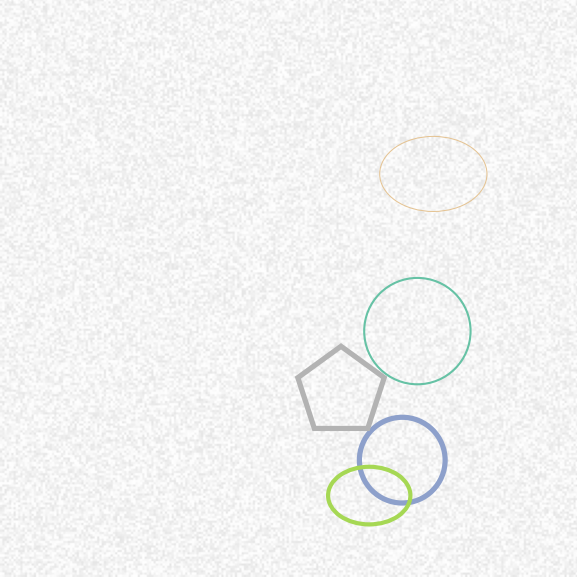[{"shape": "circle", "thickness": 1, "radius": 0.46, "center": [0.723, 0.426]}, {"shape": "circle", "thickness": 2.5, "radius": 0.37, "center": [0.697, 0.202]}, {"shape": "oval", "thickness": 2, "radius": 0.36, "center": [0.639, 0.141]}, {"shape": "oval", "thickness": 0.5, "radius": 0.46, "center": [0.75, 0.698]}, {"shape": "pentagon", "thickness": 2.5, "radius": 0.39, "center": [0.591, 0.321]}]